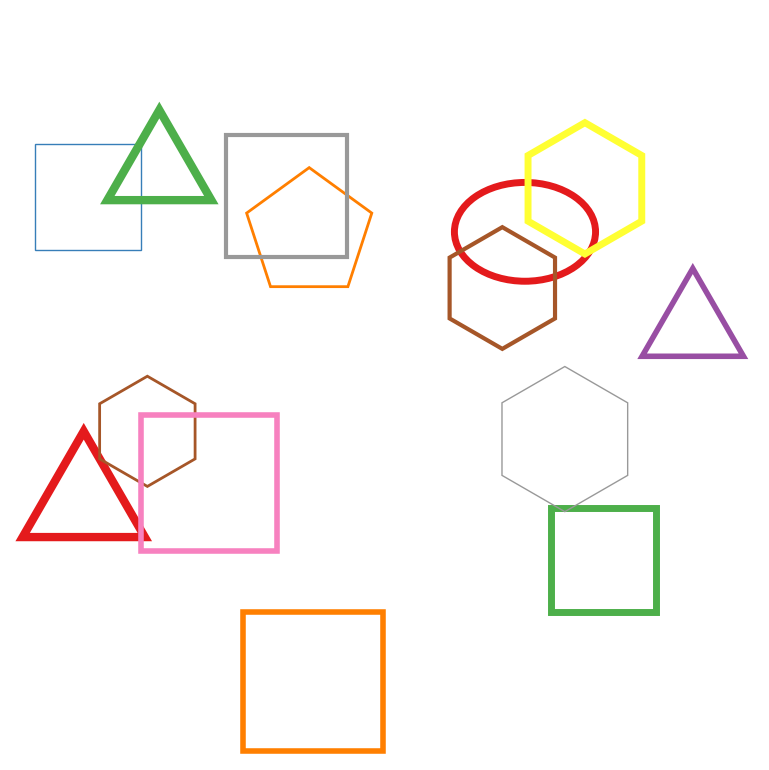[{"shape": "oval", "thickness": 2.5, "radius": 0.46, "center": [0.682, 0.699]}, {"shape": "triangle", "thickness": 3, "radius": 0.46, "center": [0.109, 0.348]}, {"shape": "square", "thickness": 0.5, "radius": 0.35, "center": [0.114, 0.744]}, {"shape": "square", "thickness": 2.5, "radius": 0.34, "center": [0.784, 0.273]}, {"shape": "triangle", "thickness": 3, "radius": 0.39, "center": [0.207, 0.779]}, {"shape": "triangle", "thickness": 2, "radius": 0.38, "center": [0.9, 0.575]}, {"shape": "pentagon", "thickness": 1, "radius": 0.43, "center": [0.402, 0.697]}, {"shape": "square", "thickness": 2, "radius": 0.45, "center": [0.407, 0.115]}, {"shape": "hexagon", "thickness": 2.5, "radius": 0.43, "center": [0.76, 0.755]}, {"shape": "hexagon", "thickness": 1.5, "radius": 0.4, "center": [0.652, 0.626]}, {"shape": "hexagon", "thickness": 1, "radius": 0.36, "center": [0.191, 0.44]}, {"shape": "square", "thickness": 2, "radius": 0.44, "center": [0.271, 0.372]}, {"shape": "hexagon", "thickness": 0.5, "radius": 0.47, "center": [0.734, 0.43]}, {"shape": "square", "thickness": 1.5, "radius": 0.39, "center": [0.372, 0.745]}]